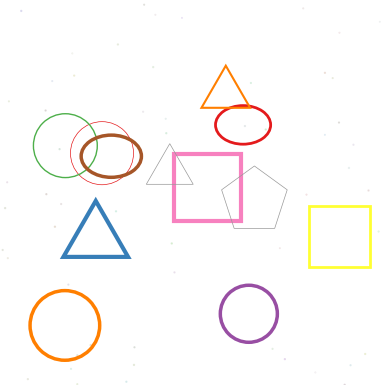[{"shape": "oval", "thickness": 2, "radius": 0.36, "center": [0.631, 0.676]}, {"shape": "circle", "thickness": 0.5, "radius": 0.41, "center": [0.265, 0.602]}, {"shape": "triangle", "thickness": 3, "radius": 0.48, "center": [0.249, 0.381]}, {"shape": "circle", "thickness": 1, "radius": 0.41, "center": [0.17, 0.622]}, {"shape": "circle", "thickness": 2.5, "radius": 0.37, "center": [0.646, 0.185]}, {"shape": "triangle", "thickness": 1.5, "radius": 0.36, "center": [0.586, 0.756]}, {"shape": "circle", "thickness": 2.5, "radius": 0.45, "center": [0.169, 0.155]}, {"shape": "square", "thickness": 2, "radius": 0.4, "center": [0.882, 0.385]}, {"shape": "oval", "thickness": 2.5, "radius": 0.39, "center": [0.289, 0.594]}, {"shape": "square", "thickness": 3, "radius": 0.44, "center": [0.54, 0.512]}, {"shape": "triangle", "thickness": 0.5, "radius": 0.35, "center": [0.441, 0.556]}, {"shape": "pentagon", "thickness": 0.5, "radius": 0.45, "center": [0.661, 0.479]}]